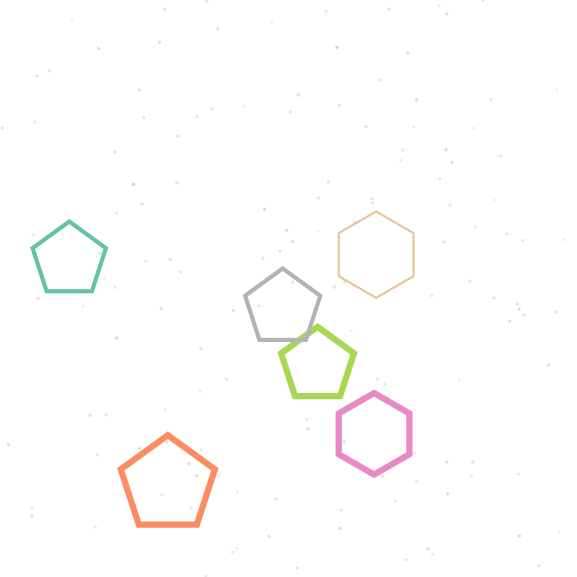[{"shape": "pentagon", "thickness": 2, "radius": 0.33, "center": [0.12, 0.549]}, {"shape": "pentagon", "thickness": 3, "radius": 0.43, "center": [0.291, 0.16]}, {"shape": "hexagon", "thickness": 3, "radius": 0.35, "center": [0.648, 0.248]}, {"shape": "pentagon", "thickness": 3, "radius": 0.33, "center": [0.55, 0.367]}, {"shape": "hexagon", "thickness": 1, "radius": 0.37, "center": [0.651, 0.558]}, {"shape": "pentagon", "thickness": 2, "radius": 0.34, "center": [0.49, 0.466]}]